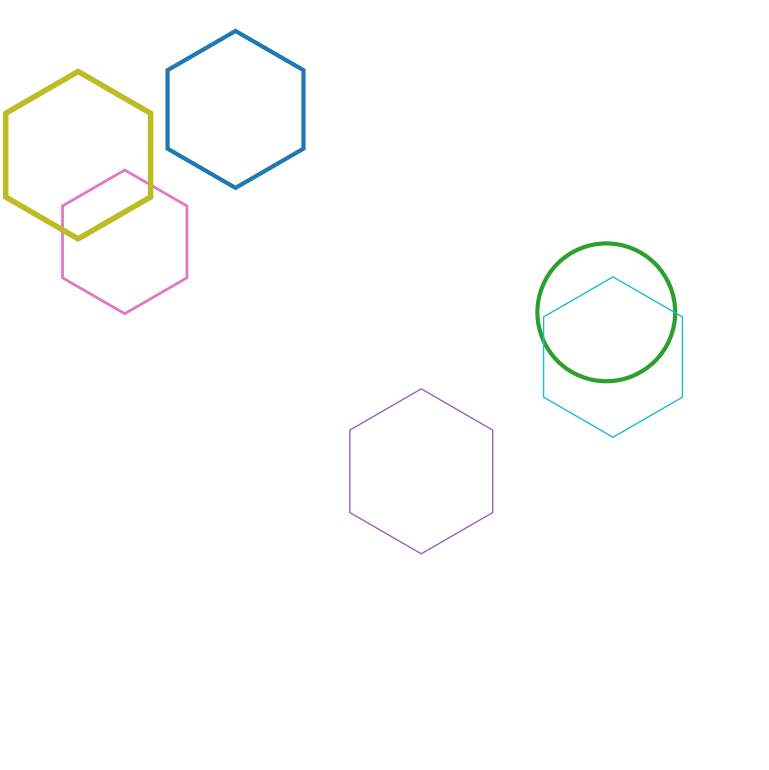[{"shape": "hexagon", "thickness": 1.5, "radius": 0.51, "center": [0.306, 0.858]}, {"shape": "circle", "thickness": 1.5, "radius": 0.45, "center": [0.787, 0.594]}, {"shape": "hexagon", "thickness": 0.5, "radius": 0.54, "center": [0.547, 0.388]}, {"shape": "hexagon", "thickness": 1, "radius": 0.47, "center": [0.162, 0.686]}, {"shape": "hexagon", "thickness": 2, "radius": 0.54, "center": [0.101, 0.799]}, {"shape": "hexagon", "thickness": 0.5, "radius": 0.52, "center": [0.796, 0.536]}]